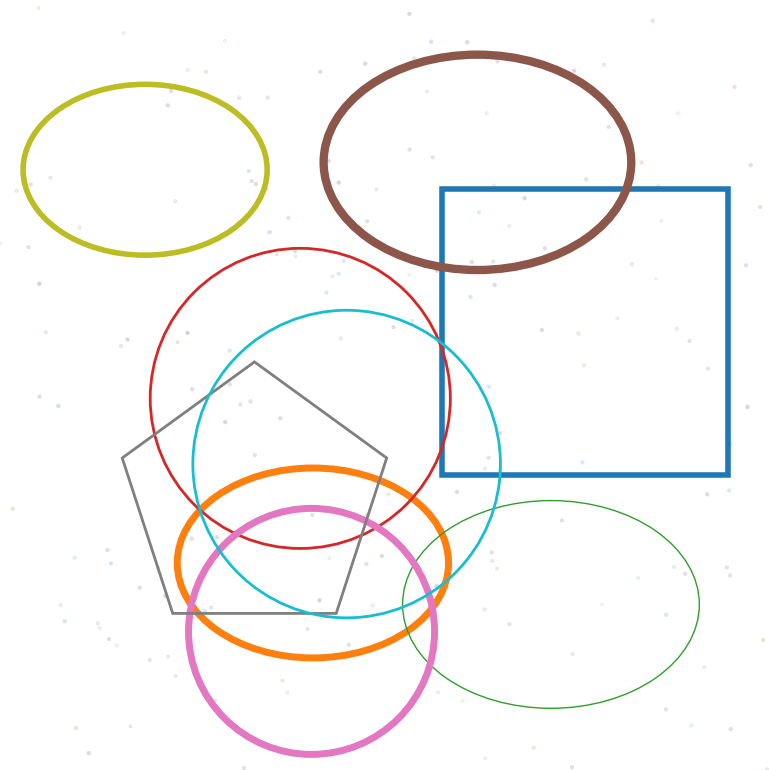[{"shape": "square", "thickness": 2, "radius": 0.93, "center": [0.76, 0.569]}, {"shape": "oval", "thickness": 2.5, "radius": 0.88, "center": [0.406, 0.269]}, {"shape": "oval", "thickness": 0.5, "radius": 0.96, "center": [0.716, 0.215]}, {"shape": "circle", "thickness": 1, "radius": 0.97, "center": [0.39, 0.483]}, {"shape": "oval", "thickness": 3, "radius": 1.0, "center": [0.62, 0.789]}, {"shape": "circle", "thickness": 2.5, "radius": 0.8, "center": [0.405, 0.18]}, {"shape": "pentagon", "thickness": 1, "radius": 0.9, "center": [0.33, 0.349]}, {"shape": "oval", "thickness": 2, "radius": 0.79, "center": [0.188, 0.78]}, {"shape": "circle", "thickness": 1, "radius": 1.0, "center": [0.45, 0.397]}]